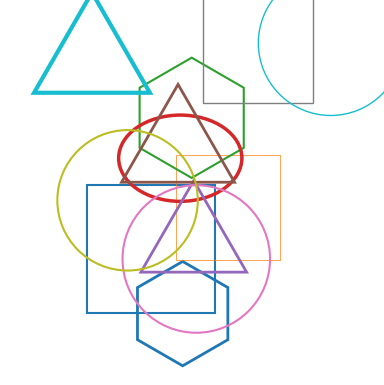[{"shape": "hexagon", "thickness": 2, "radius": 0.68, "center": [0.474, 0.185]}, {"shape": "square", "thickness": 1.5, "radius": 0.83, "center": [0.393, 0.354]}, {"shape": "square", "thickness": 0.5, "radius": 0.68, "center": [0.592, 0.462]}, {"shape": "hexagon", "thickness": 1.5, "radius": 0.78, "center": [0.498, 0.694]}, {"shape": "oval", "thickness": 2.5, "radius": 0.8, "center": [0.468, 0.589]}, {"shape": "triangle", "thickness": 2, "radius": 0.79, "center": [0.503, 0.372]}, {"shape": "triangle", "thickness": 2, "radius": 0.85, "center": [0.462, 0.611]}, {"shape": "circle", "thickness": 1.5, "radius": 0.96, "center": [0.51, 0.327]}, {"shape": "square", "thickness": 1, "radius": 0.72, "center": [0.67, 0.876]}, {"shape": "circle", "thickness": 1.5, "radius": 0.91, "center": [0.331, 0.48]}, {"shape": "triangle", "thickness": 3, "radius": 0.87, "center": [0.239, 0.846]}, {"shape": "circle", "thickness": 1, "radius": 0.94, "center": [0.859, 0.888]}]